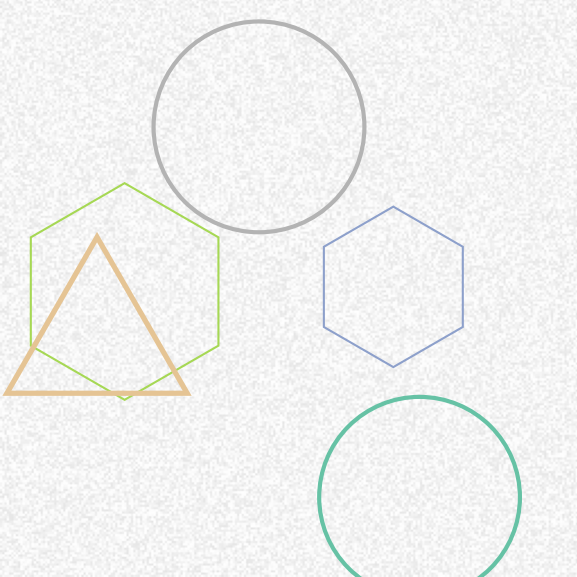[{"shape": "circle", "thickness": 2, "radius": 0.87, "center": [0.726, 0.138]}, {"shape": "hexagon", "thickness": 1, "radius": 0.69, "center": [0.681, 0.502]}, {"shape": "hexagon", "thickness": 1, "radius": 0.94, "center": [0.216, 0.494]}, {"shape": "triangle", "thickness": 2.5, "radius": 0.9, "center": [0.168, 0.408]}, {"shape": "circle", "thickness": 2, "radius": 0.91, "center": [0.448, 0.779]}]